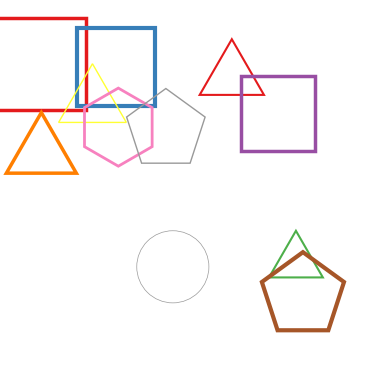[{"shape": "triangle", "thickness": 1.5, "radius": 0.48, "center": [0.602, 0.802]}, {"shape": "square", "thickness": 2.5, "radius": 0.6, "center": [0.104, 0.835]}, {"shape": "square", "thickness": 3, "radius": 0.51, "center": [0.302, 0.825]}, {"shape": "triangle", "thickness": 1.5, "radius": 0.4, "center": [0.769, 0.32]}, {"shape": "square", "thickness": 2.5, "radius": 0.48, "center": [0.723, 0.705]}, {"shape": "triangle", "thickness": 2.5, "radius": 0.52, "center": [0.107, 0.603]}, {"shape": "triangle", "thickness": 1, "radius": 0.51, "center": [0.24, 0.733]}, {"shape": "pentagon", "thickness": 3, "radius": 0.56, "center": [0.787, 0.233]}, {"shape": "hexagon", "thickness": 2, "radius": 0.51, "center": [0.307, 0.67]}, {"shape": "pentagon", "thickness": 1, "radius": 0.54, "center": [0.431, 0.663]}, {"shape": "circle", "thickness": 0.5, "radius": 0.47, "center": [0.449, 0.307]}]